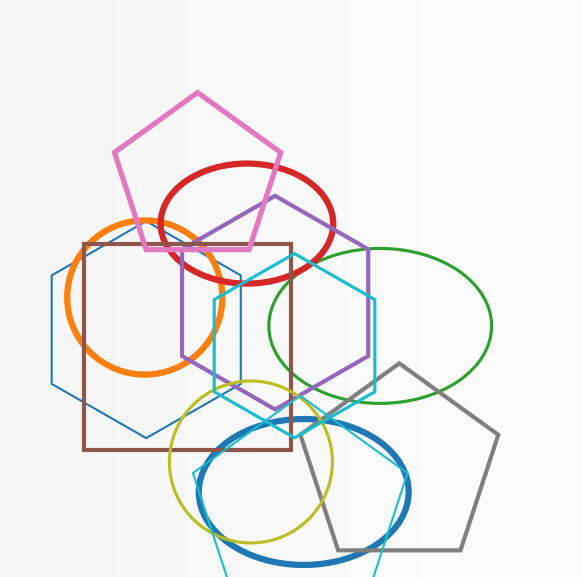[{"shape": "oval", "thickness": 3, "radius": 0.9, "center": [0.523, 0.147]}, {"shape": "hexagon", "thickness": 1, "radius": 0.94, "center": [0.252, 0.428]}, {"shape": "circle", "thickness": 3, "radius": 0.67, "center": [0.249, 0.484]}, {"shape": "oval", "thickness": 1.5, "radius": 0.96, "center": [0.654, 0.435]}, {"shape": "oval", "thickness": 3, "radius": 0.74, "center": [0.425, 0.612]}, {"shape": "hexagon", "thickness": 2, "radius": 0.92, "center": [0.473, 0.475]}, {"shape": "square", "thickness": 2, "radius": 0.89, "center": [0.323, 0.399]}, {"shape": "pentagon", "thickness": 2.5, "radius": 0.75, "center": [0.34, 0.689]}, {"shape": "pentagon", "thickness": 2, "radius": 0.9, "center": [0.687, 0.191]}, {"shape": "circle", "thickness": 1.5, "radius": 0.7, "center": [0.432, 0.199]}, {"shape": "pentagon", "thickness": 1, "radius": 0.97, "center": [0.516, 0.12]}, {"shape": "hexagon", "thickness": 1.5, "radius": 0.8, "center": [0.507, 0.401]}]